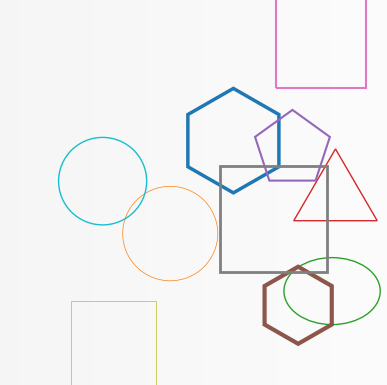[{"shape": "hexagon", "thickness": 2.5, "radius": 0.68, "center": [0.602, 0.635]}, {"shape": "circle", "thickness": 0.5, "radius": 0.61, "center": [0.439, 0.393]}, {"shape": "oval", "thickness": 1, "radius": 0.62, "center": [0.857, 0.244]}, {"shape": "triangle", "thickness": 1, "radius": 0.62, "center": [0.866, 0.489]}, {"shape": "pentagon", "thickness": 1.5, "radius": 0.51, "center": [0.755, 0.613]}, {"shape": "hexagon", "thickness": 3, "radius": 0.5, "center": [0.769, 0.207]}, {"shape": "square", "thickness": 1.5, "radius": 0.58, "center": [0.828, 0.888]}, {"shape": "square", "thickness": 2, "radius": 0.69, "center": [0.705, 0.43]}, {"shape": "square", "thickness": 0.5, "radius": 0.55, "center": [0.293, 0.109]}, {"shape": "circle", "thickness": 1, "radius": 0.57, "center": [0.265, 0.529]}]